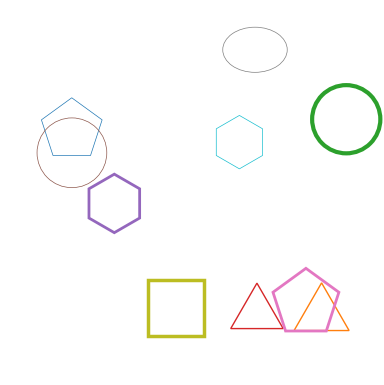[{"shape": "pentagon", "thickness": 0.5, "radius": 0.41, "center": [0.186, 0.663]}, {"shape": "triangle", "thickness": 1, "radius": 0.41, "center": [0.835, 0.183]}, {"shape": "circle", "thickness": 3, "radius": 0.44, "center": [0.899, 0.69]}, {"shape": "triangle", "thickness": 1, "radius": 0.39, "center": [0.667, 0.186]}, {"shape": "hexagon", "thickness": 2, "radius": 0.38, "center": [0.297, 0.472]}, {"shape": "circle", "thickness": 0.5, "radius": 0.45, "center": [0.187, 0.603]}, {"shape": "pentagon", "thickness": 2, "radius": 0.45, "center": [0.795, 0.213]}, {"shape": "oval", "thickness": 0.5, "radius": 0.42, "center": [0.662, 0.871]}, {"shape": "square", "thickness": 2.5, "radius": 0.36, "center": [0.456, 0.2]}, {"shape": "hexagon", "thickness": 0.5, "radius": 0.35, "center": [0.622, 0.631]}]